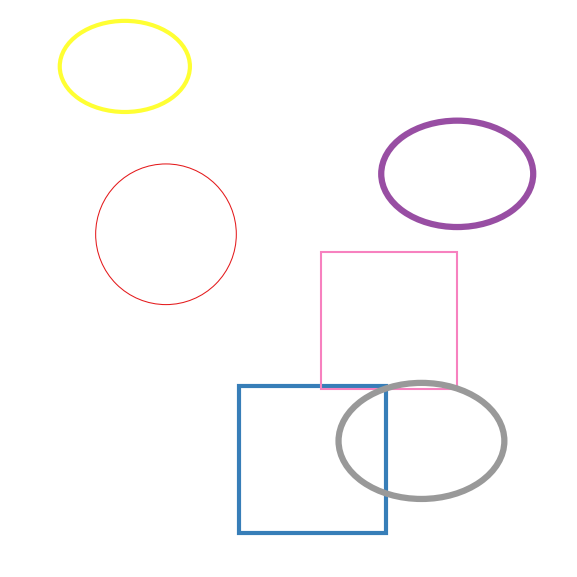[{"shape": "circle", "thickness": 0.5, "radius": 0.61, "center": [0.287, 0.593]}, {"shape": "square", "thickness": 2, "radius": 0.63, "center": [0.541, 0.204]}, {"shape": "oval", "thickness": 3, "radius": 0.66, "center": [0.792, 0.698]}, {"shape": "oval", "thickness": 2, "radius": 0.56, "center": [0.216, 0.884]}, {"shape": "square", "thickness": 1, "radius": 0.59, "center": [0.674, 0.444]}, {"shape": "oval", "thickness": 3, "radius": 0.72, "center": [0.73, 0.236]}]